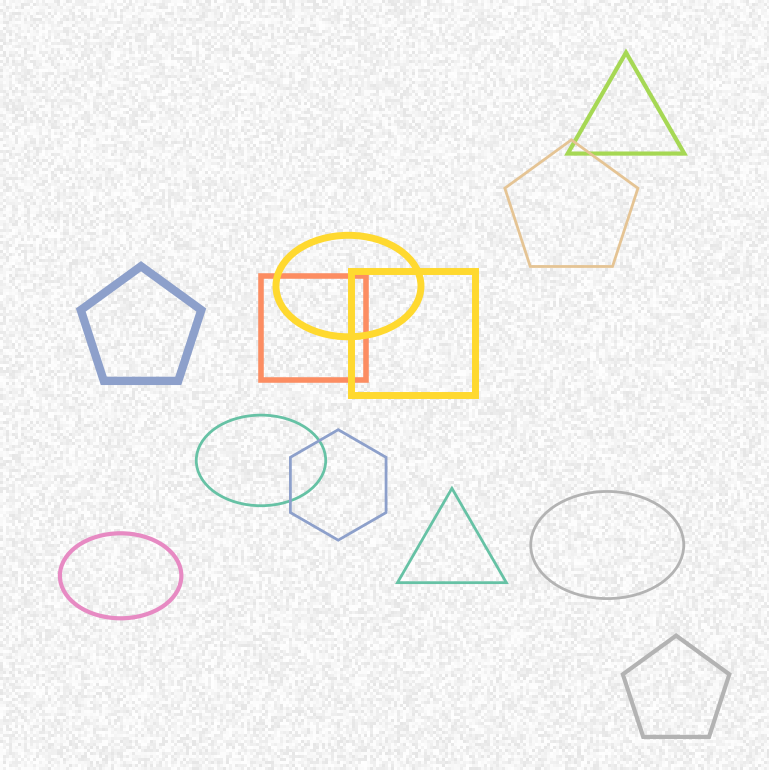[{"shape": "triangle", "thickness": 1, "radius": 0.41, "center": [0.587, 0.284]}, {"shape": "oval", "thickness": 1, "radius": 0.42, "center": [0.339, 0.402]}, {"shape": "square", "thickness": 2, "radius": 0.34, "center": [0.407, 0.574]}, {"shape": "hexagon", "thickness": 1, "radius": 0.36, "center": [0.439, 0.37]}, {"shape": "pentagon", "thickness": 3, "radius": 0.41, "center": [0.183, 0.572]}, {"shape": "oval", "thickness": 1.5, "radius": 0.39, "center": [0.157, 0.252]}, {"shape": "triangle", "thickness": 1.5, "radius": 0.44, "center": [0.813, 0.844]}, {"shape": "square", "thickness": 2.5, "radius": 0.4, "center": [0.536, 0.567]}, {"shape": "oval", "thickness": 2.5, "radius": 0.47, "center": [0.453, 0.629]}, {"shape": "pentagon", "thickness": 1, "radius": 0.45, "center": [0.742, 0.727]}, {"shape": "oval", "thickness": 1, "radius": 0.5, "center": [0.789, 0.292]}, {"shape": "pentagon", "thickness": 1.5, "radius": 0.36, "center": [0.878, 0.102]}]